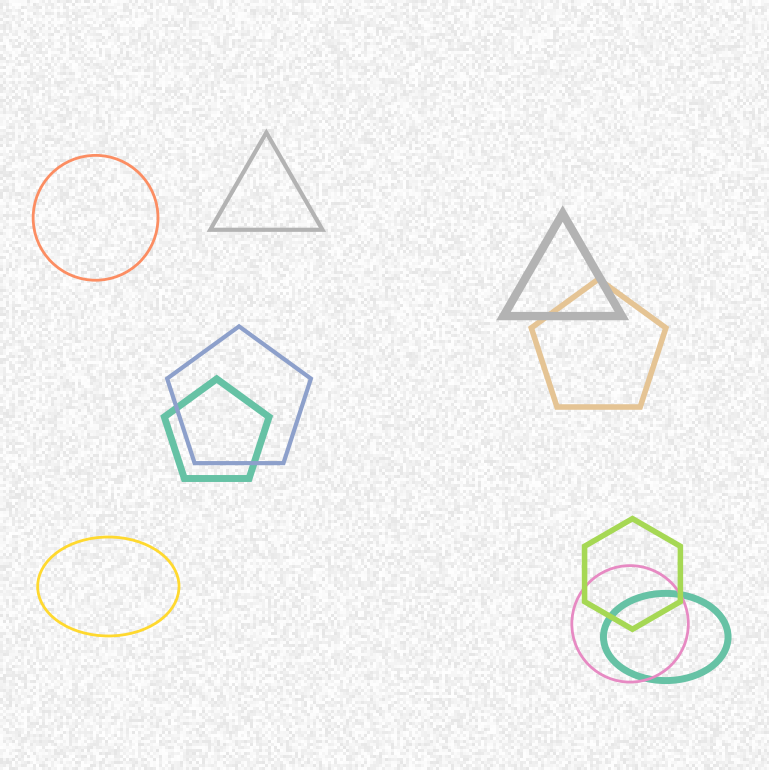[{"shape": "oval", "thickness": 2.5, "radius": 0.4, "center": [0.865, 0.173]}, {"shape": "pentagon", "thickness": 2.5, "radius": 0.36, "center": [0.281, 0.436]}, {"shape": "circle", "thickness": 1, "radius": 0.41, "center": [0.124, 0.717]}, {"shape": "pentagon", "thickness": 1.5, "radius": 0.49, "center": [0.31, 0.478]}, {"shape": "circle", "thickness": 1, "radius": 0.38, "center": [0.818, 0.19]}, {"shape": "hexagon", "thickness": 2, "radius": 0.36, "center": [0.821, 0.255]}, {"shape": "oval", "thickness": 1, "radius": 0.46, "center": [0.141, 0.238]}, {"shape": "pentagon", "thickness": 2, "radius": 0.46, "center": [0.777, 0.546]}, {"shape": "triangle", "thickness": 3, "radius": 0.44, "center": [0.731, 0.634]}, {"shape": "triangle", "thickness": 1.5, "radius": 0.42, "center": [0.346, 0.744]}]